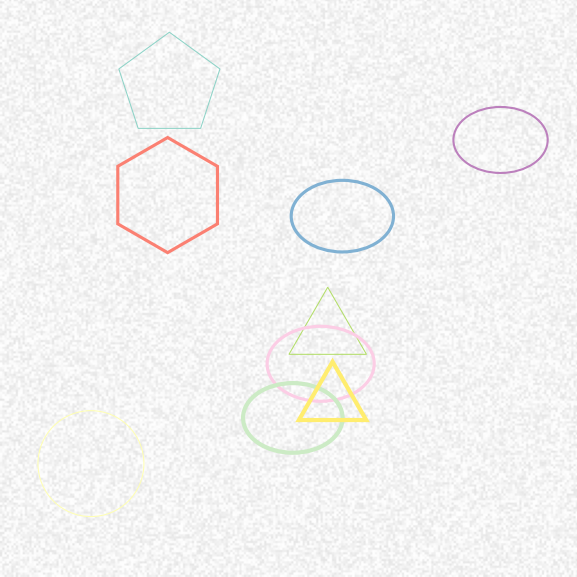[{"shape": "pentagon", "thickness": 0.5, "radius": 0.46, "center": [0.293, 0.851]}, {"shape": "circle", "thickness": 0.5, "radius": 0.46, "center": [0.157, 0.196]}, {"shape": "hexagon", "thickness": 1.5, "radius": 0.5, "center": [0.29, 0.661]}, {"shape": "oval", "thickness": 1.5, "radius": 0.44, "center": [0.593, 0.625]}, {"shape": "triangle", "thickness": 0.5, "radius": 0.39, "center": [0.567, 0.424]}, {"shape": "oval", "thickness": 1.5, "radius": 0.46, "center": [0.555, 0.369]}, {"shape": "oval", "thickness": 1, "radius": 0.41, "center": [0.867, 0.757]}, {"shape": "oval", "thickness": 2, "radius": 0.43, "center": [0.507, 0.275]}, {"shape": "triangle", "thickness": 2, "radius": 0.34, "center": [0.576, 0.305]}]